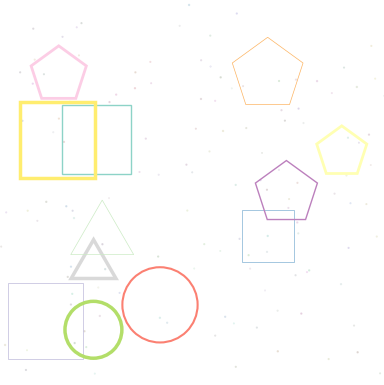[{"shape": "square", "thickness": 1, "radius": 0.45, "center": [0.25, 0.639]}, {"shape": "pentagon", "thickness": 2, "radius": 0.34, "center": [0.888, 0.605]}, {"shape": "square", "thickness": 0.5, "radius": 0.49, "center": [0.118, 0.167]}, {"shape": "circle", "thickness": 1.5, "radius": 0.49, "center": [0.416, 0.208]}, {"shape": "square", "thickness": 0.5, "radius": 0.34, "center": [0.696, 0.386]}, {"shape": "pentagon", "thickness": 0.5, "radius": 0.48, "center": [0.695, 0.807]}, {"shape": "circle", "thickness": 2.5, "radius": 0.37, "center": [0.243, 0.143]}, {"shape": "pentagon", "thickness": 2, "radius": 0.38, "center": [0.153, 0.806]}, {"shape": "triangle", "thickness": 2.5, "radius": 0.34, "center": [0.243, 0.31]}, {"shape": "pentagon", "thickness": 1, "radius": 0.42, "center": [0.744, 0.498]}, {"shape": "triangle", "thickness": 0.5, "radius": 0.47, "center": [0.265, 0.386]}, {"shape": "square", "thickness": 2.5, "radius": 0.49, "center": [0.149, 0.636]}]